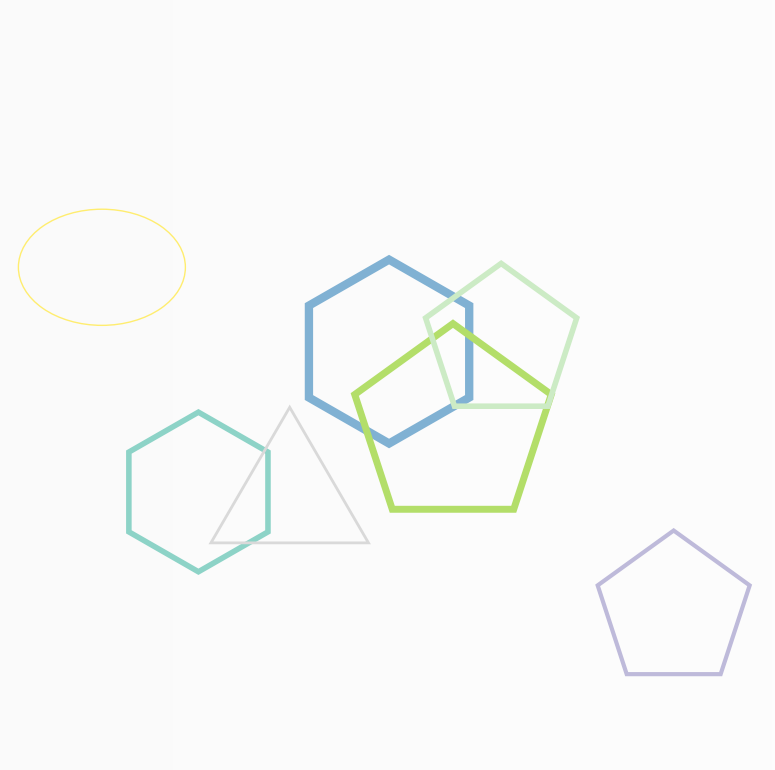[{"shape": "hexagon", "thickness": 2, "radius": 0.52, "center": [0.256, 0.361]}, {"shape": "pentagon", "thickness": 1.5, "radius": 0.52, "center": [0.869, 0.208]}, {"shape": "hexagon", "thickness": 3, "radius": 0.6, "center": [0.502, 0.543]}, {"shape": "pentagon", "thickness": 2.5, "radius": 0.67, "center": [0.585, 0.446]}, {"shape": "triangle", "thickness": 1, "radius": 0.59, "center": [0.374, 0.354]}, {"shape": "pentagon", "thickness": 2, "radius": 0.51, "center": [0.647, 0.555]}, {"shape": "oval", "thickness": 0.5, "radius": 0.54, "center": [0.131, 0.653]}]